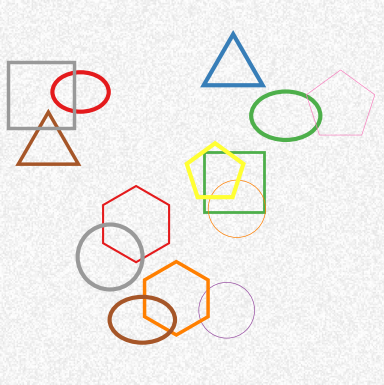[{"shape": "hexagon", "thickness": 1.5, "radius": 0.49, "center": [0.353, 0.418]}, {"shape": "oval", "thickness": 3, "radius": 0.37, "center": [0.209, 0.761]}, {"shape": "triangle", "thickness": 3, "radius": 0.44, "center": [0.606, 0.823]}, {"shape": "square", "thickness": 2, "radius": 0.39, "center": [0.608, 0.527]}, {"shape": "oval", "thickness": 3, "radius": 0.45, "center": [0.742, 0.699]}, {"shape": "circle", "thickness": 0.5, "radius": 0.36, "center": [0.589, 0.194]}, {"shape": "circle", "thickness": 0.5, "radius": 0.37, "center": [0.615, 0.458]}, {"shape": "hexagon", "thickness": 2.5, "radius": 0.48, "center": [0.458, 0.225]}, {"shape": "pentagon", "thickness": 3, "radius": 0.39, "center": [0.559, 0.55]}, {"shape": "triangle", "thickness": 2.5, "radius": 0.45, "center": [0.126, 0.619]}, {"shape": "oval", "thickness": 3, "radius": 0.42, "center": [0.37, 0.169]}, {"shape": "pentagon", "thickness": 0.5, "radius": 0.47, "center": [0.885, 0.725]}, {"shape": "circle", "thickness": 3, "radius": 0.42, "center": [0.286, 0.332]}, {"shape": "square", "thickness": 2.5, "radius": 0.43, "center": [0.106, 0.753]}]